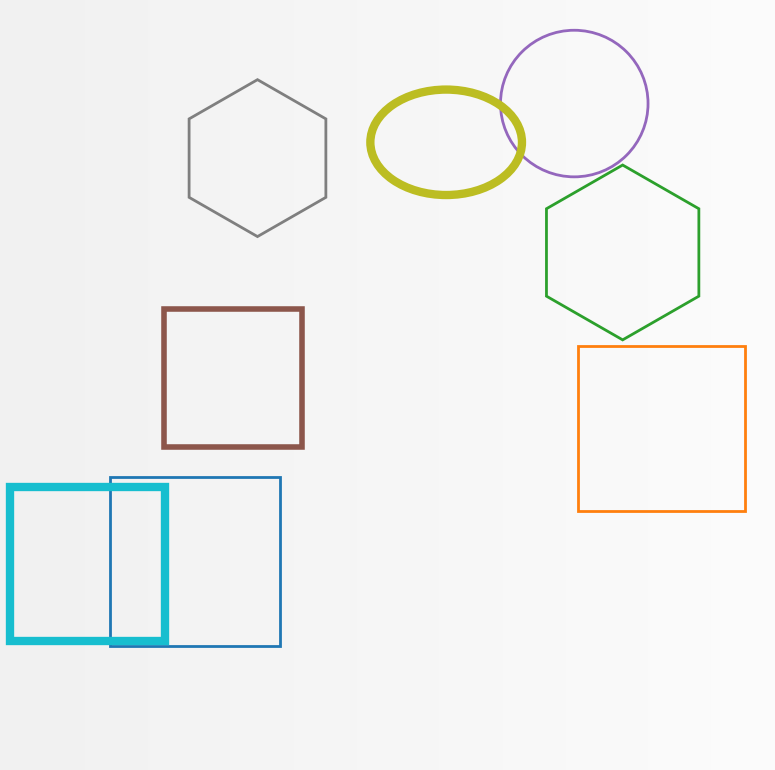[{"shape": "square", "thickness": 1, "radius": 0.55, "center": [0.252, 0.271]}, {"shape": "square", "thickness": 1, "radius": 0.54, "center": [0.853, 0.444]}, {"shape": "hexagon", "thickness": 1, "radius": 0.57, "center": [0.803, 0.672]}, {"shape": "circle", "thickness": 1, "radius": 0.48, "center": [0.741, 0.866]}, {"shape": "square", "thickness": 2, "radius": 0.45, "center": [0.301, 0.509]}, {"shape": "hexagon", "thickness": 1, "radius": 0.51, "center": [0.332, 0.795]}, {"shape": "oval", "thickness": 3, "radius": 0.49, "center": [0.576, 0.815]}, {"shape": "square", "thickness": 3, "radius": 0.5, "center": [0.113, 0.268]}]